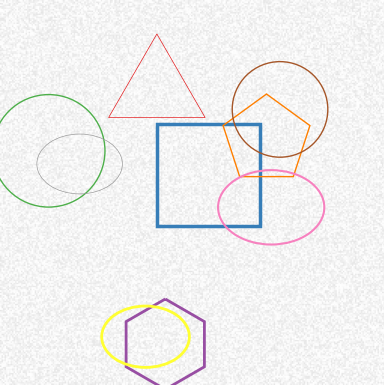[{"shape": "triangle", "thickness": 0.5, "radius": 0.72, "center": [0.407, 0.767]}, {"shape": "square", "thickness": 2.5, "radius": 0.66, "center": [0.541, 0.546]}, {"shape": "circle", "thickness": 1, "radius": 0.73, "center": [0.127, 0.608]}, {"shape": "hexagon", "thickness": 2, "radius": 0.59, "center": [0.429, 0.106]}, {"shape": "pentagon", "thickness": 1, "radius": 0.59, "center": [0.692, 0.637]}, {"shape": "oval", "thickness": 2, "radius": 0.57, "center": [0.378, 0.125]}, {"shape": "circle", "thickness": 1, "radius": 0.62, "center": [0.727, 0.716]}, {"shape": "oval", "thickness": 1.5, "radius": 0.69, "center": [0.704, 0.461]}, {"shape": "oval", "thickness": 0.5, "radius": 0.56, "center": [0.207, 0.574]}]